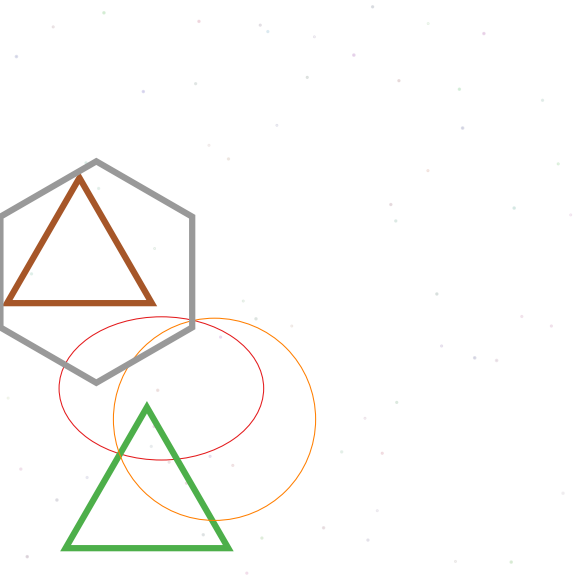[{"shape": "oval", "thickness": 0.5, "radius": 0.89, "center": [0.279, 0.327]}, {"shape": "triangle", "thickness": 3, "radius": 0.81, "center": [0.254, 0.131]}, {"shape": "circle", "thickness": 0.5, "radius": 0.88, "center": [0.371, 0.273]}, {"shape": "triangle", "thickness": 3, "radius": 0.72, "center": [0.138, 0.547]}, {"shape": "hexagon", "thickness": 3, "radius": 0.96, "center": [0.167, 0.528]}]